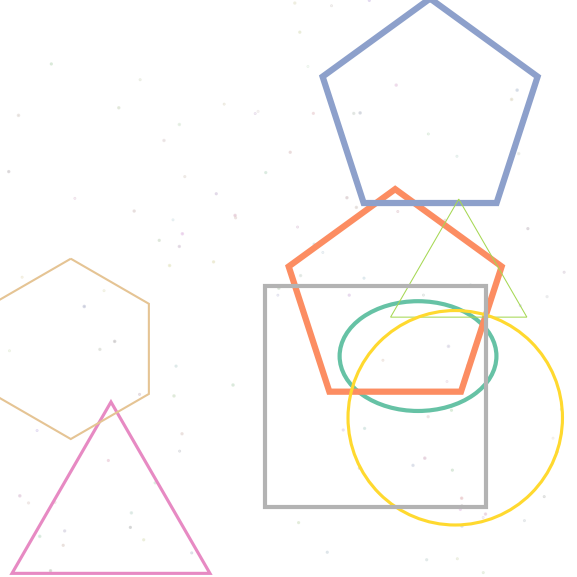[{"shape": "oval", "thickness": 2, "radius": 0.68, "center": [0.724, 0.383]}, {"shape": "pentagon", "thickness": 3, "radius": 0.97, "center": [0.684, 0.478]}, {"shape": "pentagon", "thickness": 3, "radius": 0.98, "center": [0.745, 0.806]}, {"shape": "triangle", "thickness": 1.5, "radius": 0.99, "center": [0.192, 0.105]}, {"shape": "triangle", "thickness": 0.5, "radius": 0.68, "center": [0.794, 0.518]}, {"shape": "circle", "thickness": 1.5, "radius": 0.93, "center": [0.788, 0.276]}, {"shape": "hexagon", "thickness": 1, "radius": 0.78, "center": [0.123, 0.395]}, {"shape": "square", "thickness": 2, "radius": 0.96, "center": [0.65, 0.312]}]